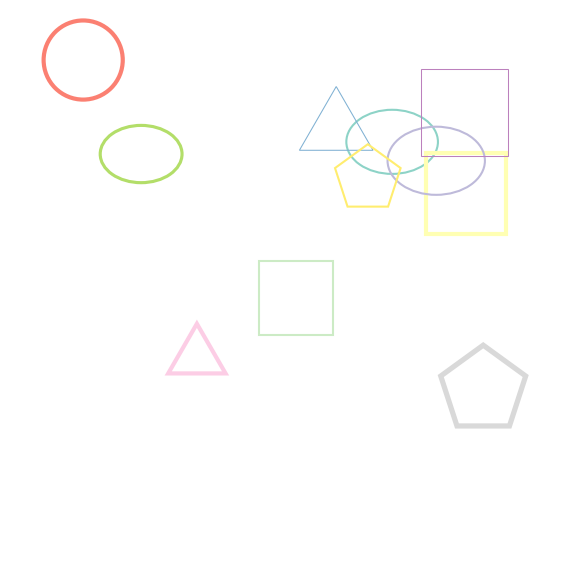[{"shape": "oval", "thickness": 1, "radius": 0.4, "center": [0.679, 0.754]}, {"shape": "square", "thickness": 2, "radius": 0.35, "center": [0.807, 0.664]}, {"shape": "oval", "thickness": 1, "radius": 0.42, "center": [0.755, 0.721]}, {"shape": "circle", "thickness": 2, "radius": 0.34, "center": [0.144, 0.895]}, {"shape": "triangle", "thickness": 0.5, "radius": 0.37, "center": [0.582, 0.776]}, {"shape": "oval", "thickness": 1.5, "radius": 0.35, "center": [0.244, 0.732]}, {"shape": "triangle", "thickness": 2, "radius": 0.29, "center": [0.341, 0.381]}, {"shape": "pentagon", "thickness": 2.5, "radius": 0.39, "center": [0.837, 0.324]}, {"shape": "square", "thickness": 0.5, "radius": 0.38, "center": [0.805, 0.805]}, {"shape": "square", "thickness": 1, "radius": 0.32, "center": [0.512, 0.484]}, {"shape": "pentagon", "thickness": 1, "radius": 0.3, "center": [0.637, 0.69]}]